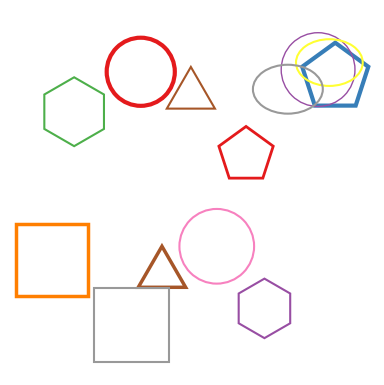[{"shape": "pentagon", "thickness": 2, "radius": 0.37, "center": [0.639, 0.597]}, {"shape": "circle", "thickness": 3, "radius": 0.44, "center": [0.366, 0.814]}, {"shape": "pentagon", "thickness": 3, "radius": 0.45, "center": [0.871, 0.799]}, {"shape": "hexagon", "thickness": 1.5, "radius": 0.45, "center": [0.193, 0.71]}, {"shape": "hexagon", "thickness": 1.5, "radius": 0.39, "center": [0.687, 0.199]}, {"shape": "circle", "thickness": 1, "radius": 0.48, "center": [0.826, 0.819]}, {"shape": "square", "thickness": 2.5, "radius": 0.47, "center": [0.135, 0.325]}, {"shape": "oval", "thickness": 1.5, "radius": 0.43, "center": [0.855, 0.837]}, {"shape": "triangle", "thickness": 1.5, "radius": 0.36, "center": [0.496, 0.754]}, {"shape": "triangle", "thickness": 2.5, "radius": 0.36, "center": [0.421, 0.289]}, {"shape": "circle", "thickness": 1.5, "radius": 0.48, "center": [0.563, 0.36]}, {"shape": "oval", "thickness": 1.5, "radius": 0.45, "center": [0.748, 0.768]}, {"shape": "square", "thickness": 1.5, "radius": 0.48, "center": [0.342, 0.156]}]